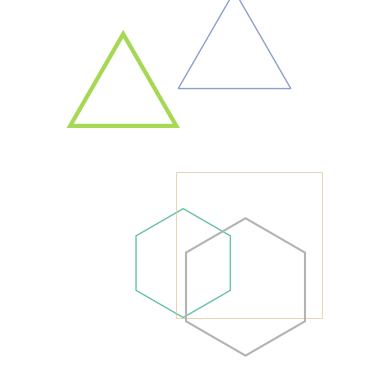[{"shape": "hexagon", "thickness": 1, "radius": 0.71, "center": [0.476, 0.317]}, {"shape": "triangle", "thickness": 1, "radius": 0.84, "center": [0.609, 0.854]}, {"shape": "triangle", "thickness": 3, "radius": 0.8, "center": [0.32, 0.753]}, {"shape": "square", "thickness": 0.5, "radius": 0.95, "center": [0.646, 0.364]}, {"shape": "hexagon", "thickness": 1.5, "radius": 0.89, "center": [0.638, 0.255]}]